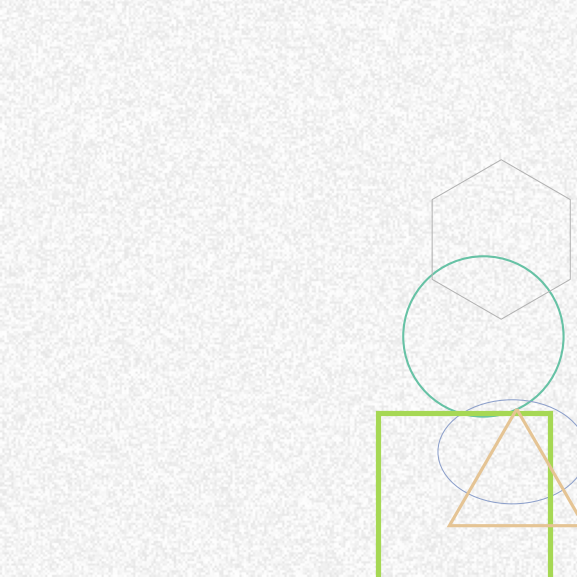[{"shape": "circle", "thickness": 1, "radius": 0.69, "center": [0.837, 0.417]}, {"shape": "oval", "thickness": 0.5, "radius": 0.64, "center": [0.887, 0.217]}, {"shape": "square", "thickness": 2.5, "radius": 0.75, "center": [0.803, 0.135]}, {"shape": "triangle", "thickness": 1.5, "radius": 0.67, "center": [0.895, 0.156]}, {"shape": "hexagon", "thickness": 0.5, "radius": 0.69, "center": [0.868, 0.584]}]